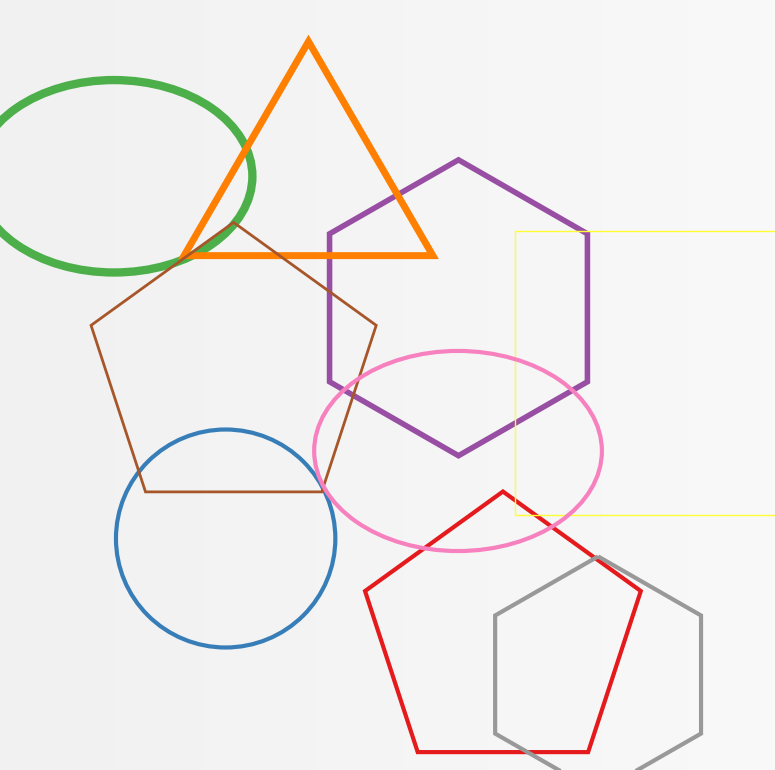[{"shape": "pentagon", "thickness": 1.5, "radius": 0.94, "center": [0.649, 0.175]}, {"shape": "circle", "thickness": 1.5, "radius": 0.71, "center": [0.291, 0.301]}, {"shape": "oval", "thickness": 3, "radius": 0.89, "center": [0.147, 0.771]}, {"shape": "hexagon", "thickness": 2, "radius": 0.96, "center": [0.592, 0.6]}, {"shape": "triangle", "thickness": 2.5, "radius": 0.93, "center": [0.398, 0.761]}, {"shape": "square", "thickness": 0.5, "radius": 0.92, "center": [0.849, 0.516]}, {"shape": "pentagon", "thickness": 1, "radius": 0.97, "center": [0.301, 0.518]}, {"shape": "oval", "thickness": 1.5, "radius": 0.93, "center": [0.591, 0.414]}, {"shape": "hexagon", "thickness": 1.5, "radius": 0.77, "center": [0.772, 0.124]}]